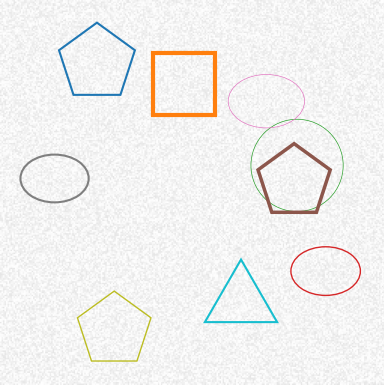[{"shape": "pentagon", "thickness": 1.5, "radius": 0.52, "center": [0.252, 0.837]}, {"shape": "square", "thickness": 3, "radius": 0.41, "center": [0.478, 0.782]}, {"shape": "circle", "thickness": 0.5, "radius": 0.6, "center": [0.772, 0.57]}, {"shape": "oval", "thickness": 1, "radius": 0.45, "center": [0.846, 0.296]}, {"shape": "pentagon", "thickness": 2.5, "radius": 0.49, "center": [0.764, 0.528]}, {"shape": "oval", "thickness": 0.5, "radius": 0.5, "center": [0.692, 0.737]}, {"shape": "oval", "thickness": 1.5, "radius": 0.44, "center": [0.142, 0.536]}, {"shape": "pentagon", "thickness": 1, "radius": 0.5, "center": [0.297, 0.143]}, {"shape": "triangle", "thickness": 1.5, "radius": 0.54, "center": [0.626, 0.218]}]